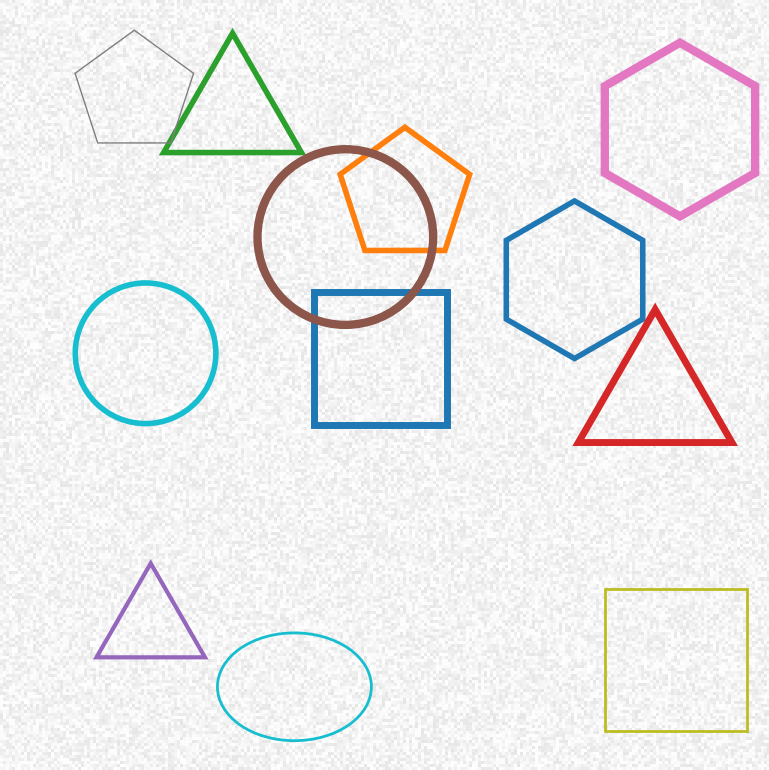[{"shape": "square", "thickness": 2.5, "radius": 0.43, "center": [0.494, 0.535]}, {"shape": "hexagon", "thickness": 2, "radius": 0.51, "center": [0.746, 0.637]}, {"shape": "pentagon", "thickness": 2, "radius": 0.44, "center": [0.526, 0.746]}, {"shape": "triangle", "thickness": 2, "radius": 0.52, "center": [0.302, 0.854]}, {"shape": "triangle", "thickness": 2.5, "radius": 0.58, "center": [0.851, 0.483]}, {"shape": "triangle", "thickness": 1.5, "radius": 0.41, "center": [0.196, 0.187]}, {"shape": "circle", "thickness": 3, "radius": 0.57, "center": [0.448, 0.692]}, {"shape": "hexagon", "thickness": 3, "radius": 0.56, "center": [0.883, 0.832]}, {"shape": "pentagon", "thickness": 0.5, "radius": 0.4, "center": [0.174, 0.88]}, {"shape": "square", "thickness": 1, "radius": 0.46, "center": [0.878, 0.143]}, {"shape": "circle", "thickness": 2, "radius": 0.46, "center": [0.189, 0.541]}, {"shape": "oval", "thickness": 1, "radius": 0.5, "center": [0.382, 0.108]}]